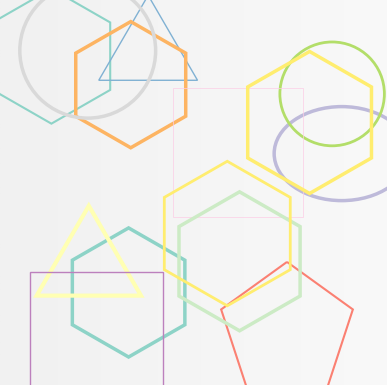[{"shape": "hexagon", "thickness": 2.5, "radius": 0.84, "center": [0.332, 0.24]}, {"shape": "hexagon", "thickness": 1.5, "radius": 0.88, "center": [0.133, 0.854]}, {"shape": "triangle", "thickness": 3, "radius": 0.78, "center": [0.229, 0.31]}, {"shape": "oval", "thickness": 2.5, "radius": 0.87, "center": [0.882, 0.601]}, {"shape": "pentagon", "thickness": 1.5, "radius": 0.89, "center": [0.741, 0.141]}, {"shape": "triangle", "thickness": 1, "radius": 0.74, "center": [0.382, 0.865]}, {"shape": "hexagon", "thickness": 2.5, "radius": 0.82, "center": [0.337, 0.78]}, {"shape": "circle", "thickness": 2, "radius": 0.67, "center": [0.857, 0.756]}, {"shape": "square", "thickness": 0.5, "radius": 0.84, "center": [0.614, 0.604]}, {"shape": "circle", "thickness": 2.5, "radius": 0.88, "center": [0.226, 0.868]}, {"shape": "square", "thickness": 1, "radius": 0.86, "center": [0.249, 0.122]}, {"shape": "hexagon", "thickness": 2.5, "radius": 0.9, "center": [0.618, 0.321]}, {"shape": "hexagon", "thickness": 2.5, "radius": 0.92, "center": [0.799, 0.682]}, {"shape": "hexagon", "thickness": 2, "radius": 0.94, "center": [0.587, 0.393]}]